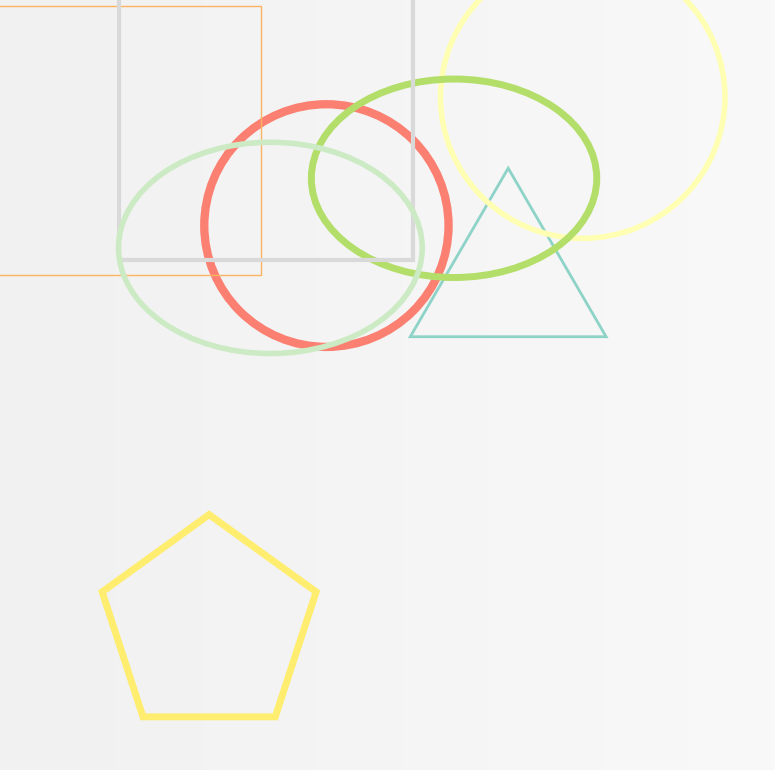[{"shape": "triangle", "thickness": 1, "radius": 0.73, "center": [0.656, 0.636]}, {"shape": "circle", "thickness": 2, "radius": 0.92, "center": [0.752, 0.874]}, {"shape": "circle", "thickness": 3, "radius": 0.79, "center": [0.421, 0.707]}, {"shape": "square", "thickness": 0.5, "radius": 0.87, "center": [0.162, 0.817]}, {"shape": "oval", "thickness": 2.5, "radius": 0.92, "center": [0.586, 0.768]}, {"shape": "square", "thickness": 1.5, "radius": 0.95, "center": [0.344, 0.851]}, {"shape": "oval", "thickness": 2, "radius": 0.98, "center": [0.349, 0.678]}, {"shape": "pentagon", "thickness": 2.5, "radius": 0.73, "center": [0.27, 0.186]}]